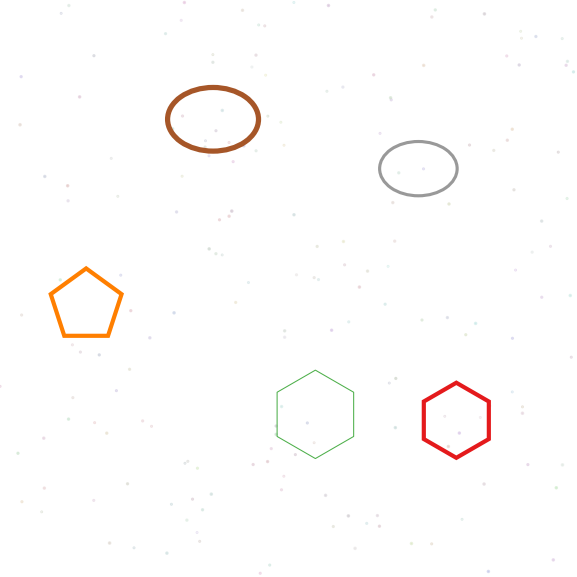[{"shape": "hexagon", "thickness": 2, "radius": 0.33, "center": [0.79, 0.271]}, {"shape": "hexagon", "thickness": 0.5, "radius": 0.38, "center": [0.546, 0.282]}, {"shape": "pentagon", "thickness": 2, "radius": 0.32, "center": [0.149, 0.47]}, {"shape": "oval", "thickness": 2.5, "radius": 0.39, "center": [0.369, 0.793]}, {"shape": "oval", "thickness": 1.5, "radius": 0.34, "center": [0.724, 0.707]}]